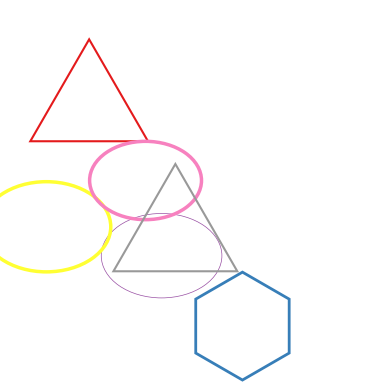[{"shape": "triangle", "thickness": 1.5, "radius": 0.88, "center": [0.232, 0.721]}, {"shape": "hexagon", "thickness": 2, "radius": 0.7, "center": [0.63, 0.153]}, {"shape": "oval", "thickness": 0.5, "radius": 0.78, "center": [0.42, 0.336]}, {"shape": "oval", "thickness": 2.5, "radius": 0.84, "center": [0.12, 0.411]}, {"shape": "oval", "thickness": 2.5, "radius": 0.73, "center": [0.378, 0.531]}, {"shape": "triangle", "thickness": 1.5, "radius": 0.93, "center": [0.456, 0.388]}]